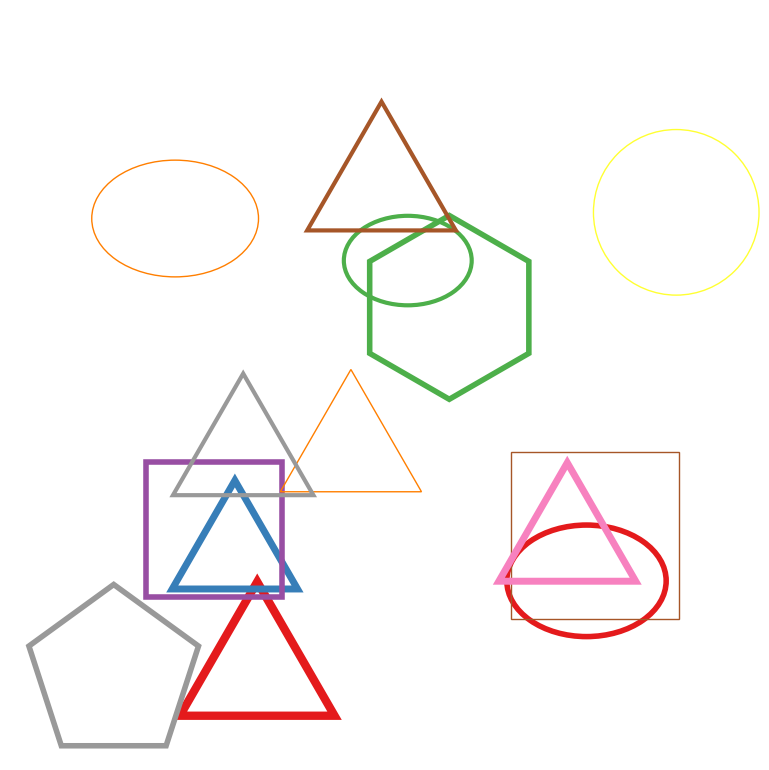[{"shape": "triangle", "thickness": 3, "radius": 0.58, "center": [0.334, 0.128]}, {"shape": "oval", "thickness": 2, "radius": 0.52, "center": [0.762, 0.246]}, {"shape": "triangle", "thickness": 2.5, "radius": 0.47, "center": [0.305, 0.282]}, {"shape": "hexagon", "thickness": 2, "radius": 0.6, "center": [0.583, 0.601]}, {"shape": "oval", "thickness": 1.5, "radius": 0.42, "center": [0.53, 0.662]}, {"shape": "square", "thickness": 2, "radius": 0.44, "center": [0.278, 0.312]}, {"shape": "oval", "thickness": 0.5, "radius": 0.54, "center": [0.227, 0.716]}, {"shape": "triangle", "thickness": 0.5, "radius": 0.53, "center": [0.456, 0.414]}, {"shape": "circle", "thickness": 0.5, "radius": 0.54, "center": [0.878, 0.724]}, {"shape": "square", "thickness": 0.5, "radius": 0.55, "center": [0.773, 0.305]}, {"shape": "triangle", "thickness": 1.5, "radius": 0.56, "center": [0.495, 0.756]}, {"shape": "triangle", "thickness": 2.5, "radius": 0.51, "center": [0.737, 0.296]}, {"shape": "pentagon", "thickness": 2, "radius": 0.58, "center": [0.148, 0.125]}, {"shape": "triangle", "thickness": 1.5, "radius": 0.53, "center": [0.316, 0.41]}]